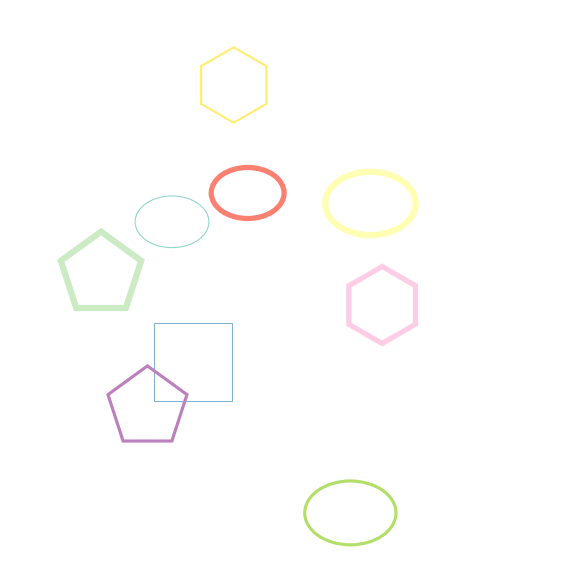[{"shape": "oval", "thickness": 0.5, "radius": 0.32, "center": [0.298, 0.615]}, {"shape": "oval", "thickness": 3, "radius": 0.39, "center": [0.641, 0.647]}, {"shape": "oval", "thickness": 2.5, "radius": 0.32, "center": [0.429, 0.665]}, {"shape": "square", "thickness": 0.5, "radius": 0.34, "center": [0.334, 0.372]}, {"shape": "oval", "thickness": 1.5, "radius": 0.39, "center": [0.607, 0.111]}, {"shape": "hexagon", "thickness": 2.5, "radius": 0.33, "center": [0.662, 0.471]}, {"shape": "pentagon", "thickness": 1.5, "radius": 0.36, "center": [0.255, 0.294]}, {"shape": "pentagon", "thickness": 3, "radius": 0.37, "center": [0.175, 0.525]}, {"shape": "hexagon", "thickness": 1, "radius": 0.33, "center": [0.405, 0.852]}]